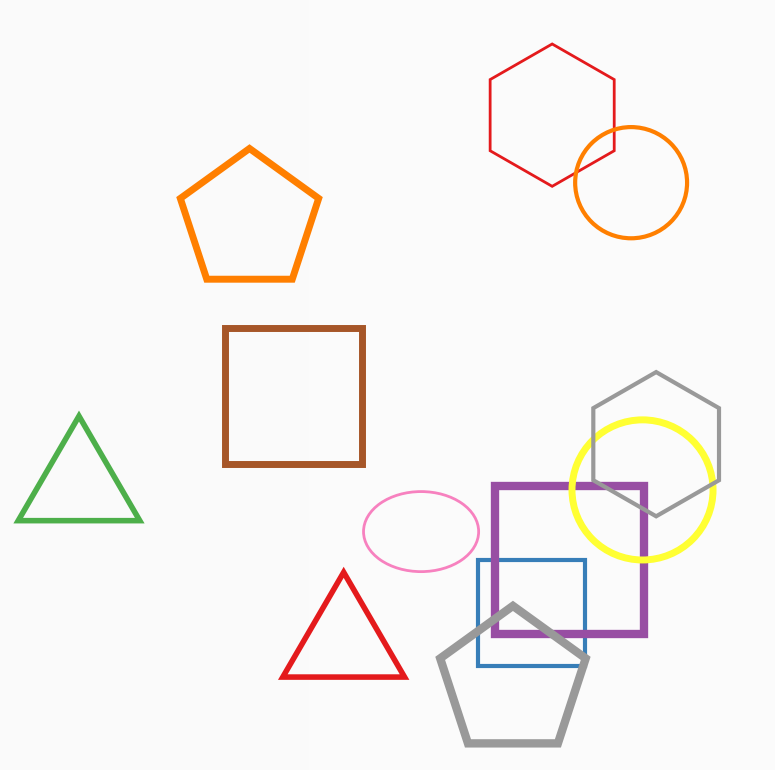[{"shape": "hexagon", "thickness": 1, "radius": 0.46, "center": [0.712, 0.85]}, {"shape": "triangle", "thickness": 2, "radius": 0.45, "center": [0.443, 0.166]}, {"shape": "square", "thickness": 1.5, "radius": 0.35, "center": [0.686, 0.204]}, {"shape": "triangle", "thickness": 2, "radius": 0.45, "center": [0.102, 0.369]}, {"shape": "square", "thickness": 3, "radius": 0.48, "center": [0.735, 0.272]}, {"shape": "circle", "thickness": 1.5, "radius": 0.36, "center": [0.814, 0.763]}, {"shape": "pentagon", "thickness": 2.5, "radius": 0.47, "center": [0.322, 0.713]}, {"shape": "circle", "thickness": 2.5, "radius": 0.45, "center": [0.829, 0.364]}, {"shape": "square", "thickness": 2.5, "radius": 0.44, "center": [0.379, 0.485]}, {"shape": "oval", "thickness": 1, "radius": 0.37, "center": [0.543, 0.31]}, {"shape": "hexagon", "thickness": 1.5, "radius": 0.47, "center": [0.847, 0.423]}, {"shape": "pentagon", "thickness": 3, "radius": 0.49, "center": [0.662, 0.114]}]